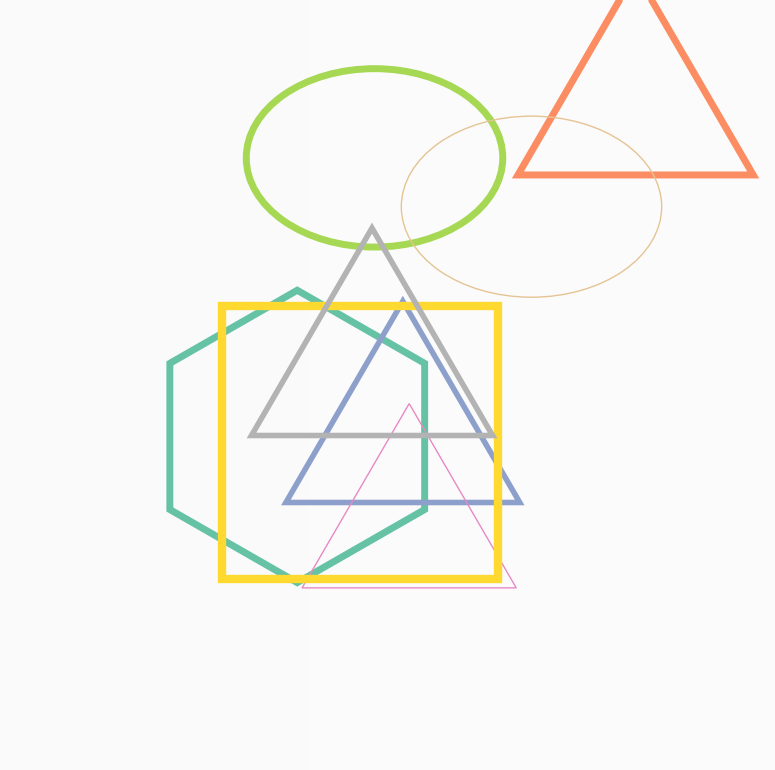[{"shape": "hexagon", "thickness": 2.5, "radius": 0.95, "center": [0.384, 0.433]}, {"shape": "triangle", "thickness": 2.5, "radius": 0.88, "center": [0.82, 0.86]}, {"shape": "triangle", "thickness": 2, "radius": 0.87, "center": [0.52, 0.434]}, {"shape": "triangle", "thickness": 0.5, "radius": 0.8, "center": [0.528, 0.316]}, {"shape": "oval", "thickness": 2.5, "radius": 0.83, "center": [0.483, 0.795]}, {"shape": "square", "thickness": 3, "radius": 0.89, "center": [0.465, 0.425]}, {"shape": "oval", "thickness": 0.5, "radius": 0.84, "center": [0.686, 0.732]}, {"shape": "triangle", "thickness": 2, "radius": 0.9, "center": [0.48, 0.524]}]